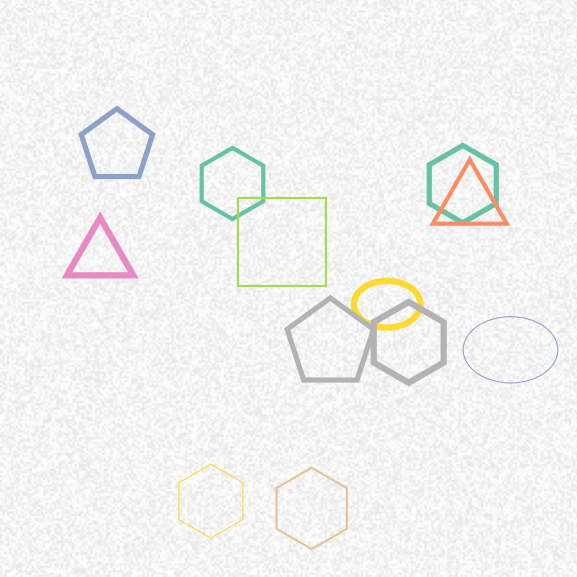[{"shape": "hexagon", "thickness": 2, "radius": 0.31, "center": [0.403, 0.681]}, {"shape": "hexagon", "thickness": 2.5, "radius": 0.33, "center": [0.801, 0.68]}, {"shape": "triangle", "thickness": 2, "radius": 0.37, "center": [0.813, 0.649]}, {"shape": "pentagon", "thickness": 2.5, "radius": 0.32, "center": [0.203, 0.746]}, {"shape": "oval", "thickness": 0.5, "radius": 0.41, "center": [0.884, 0.393]}, {"shape": "triangle", "thickness": 3, "radius": 0.33, "center": [0.173, 0.556]}, {"shape": "square", "thickness": 1, "radius": 0.38, "center": [0.488, 0.58]}, {"shape": "hexagon", "thickness": 0.5, "radius": 0.32, "center": [0.365, 0.131]}, {"shape": "oval", "thickness": 3, "radius": 0.29, "center": [0.67, 0.472]}, {"shape": "hexagon", "thickness": 1, "radius": 0.35, "center": [0.54, 0.119]}, {"shape": "hexagon", "thickness": 3, "radius": 0.35, "center": [0.708, 0.406]}, {"shape": "pentagon", "thickness": 2.5, "radius": 0.39, "center": [0.572, 0.405]}]